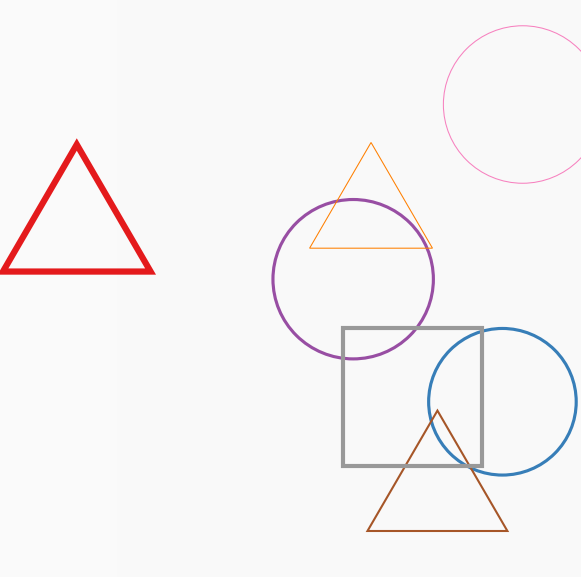[{"shape": "triangle", "thickness": 3, "radius": 0.73, "center": [0.132, 0.602]}, {"shape": "circle", "thickness": 1.5, "radius": 0.63, "center": [0.864, 0.303]}, {"shape": "circle", "thickness": 1.5, "radius": 0.69, "center": [0.608, 0.516]}, {"shape": "triangle", "thickness": 0.5, "radius": 0.61, "center": [0.638, 0.63]}, {"shape": "triangle", "thickness": 1, "radius": 0.69, "center": [0.753, 0.149]}, {"shape": "circle", "thickness": 0.5, "radius": 0.68, "center": [0.899, 0.818]}, {"shape": "square", "thickness": 2, "radius": 0.59, "center": [0.71, 0.312]}]